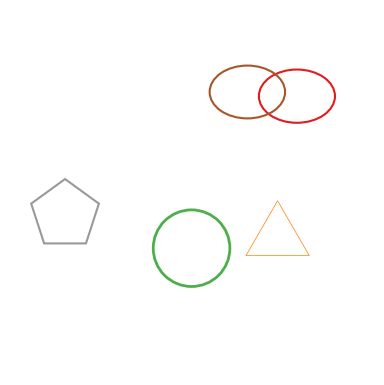[{"shape": "oval", "thickness": 1.5, "radius": 0.49, "center": [0.771, 0.75]}, {"shape": "circle", "thickness": 2, "radius": 0.5, "center": [0.498, 0.355]}, {"shape": "triangle", "thickness": 0.5, "radius": 0.47, "center": [0.721, 0.384]}, {"shape": "oval", "thickness": 1.5, "radius": 0.49, "center": [0.643, 0.761]}, {"shape": "pentagon", "thickness": 1.5, "radius": 0.46, "center": [0.169, 0.443]}]